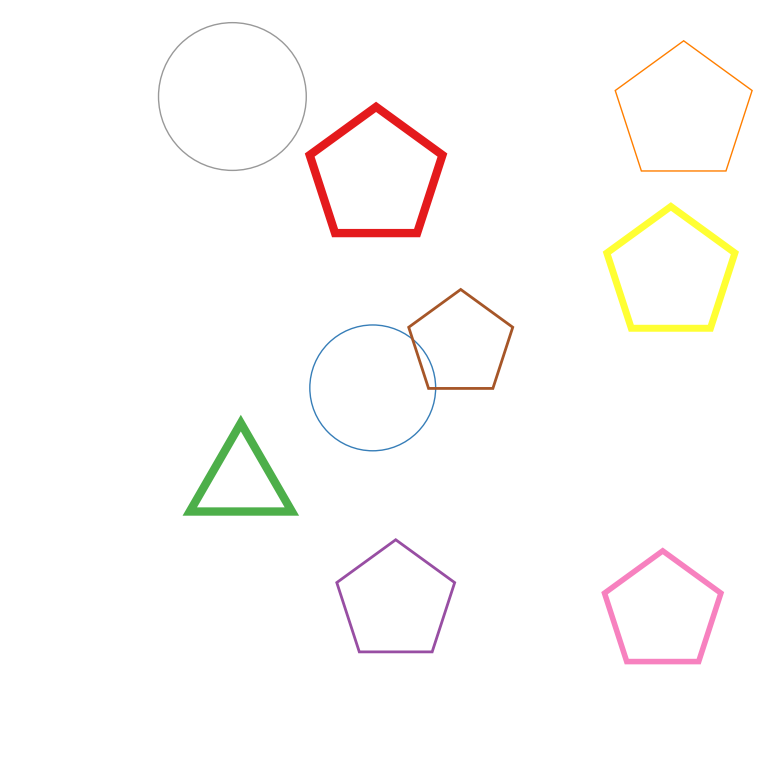[{"shape": "pentagon", "thickness": 3, "radius": 0.45, "center": [0.488, 0.771]}, {"shape": "circle", "thickness": 0.5, "radius": 0.41, "center": [0.484, 0.496]}, {"shape": "triangle", "thickness": 3, "radius": 0.38, "center": [0.313, 0.374]}, {"shape": "pentagon", "thickness": 1, "radius": 0.4, "center": [0.514, 0.219]}, {"shape": "pentagon", "thickness": 0.5, "radius": 0.47, "center": [0.888, 0.854]}, {"shape": "pentagon", "thickness": 2.5, "radius": 0.44, "center": [0.871, 0.644]}, {"shape": "pentagon", "thickness": 1, "radius": 0.36, "center": [0.598, 0.553]}, {"shape": "pentagon", "thickness": 2, "radius": 0.4, "center": [0.861, 0.205]}, {"shape": "circle", "thickness": 0.5, "radius": 0.48, "center": [0.302, 0.875]}]